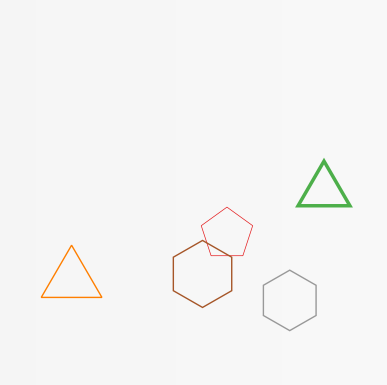[{"shape": "pentagon", "thickness": 0.5, "radius": 0.35, "center": [0.586, 0.392]}, {"shape": "triangle", "thickness": 2.5, "radius": 0.39, "center": [0.836, 0.504]}, {"shape": "triangle", "thickness": 1, "radius": 0.45, "center": [0.185, 0.273]}, {"shape": "hexagon", "thickness": 1, "radius": 0.44, "center": [0.523, 0.288]}, {"shape": "hexagon", "thickness": 1, "radius": 0.39, "center": [0.748, 0.22]}]